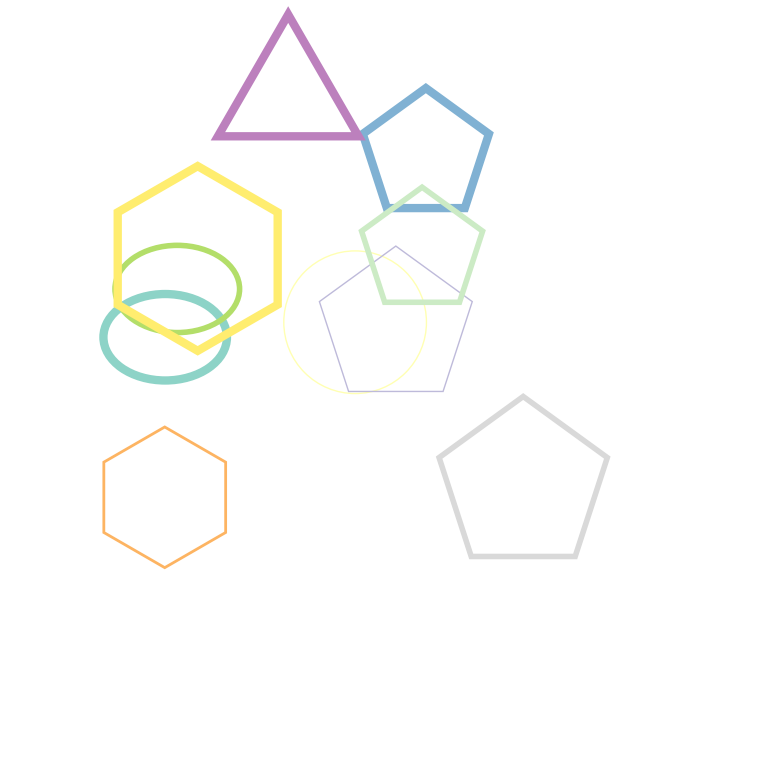[{"shape": "oval", "thickness": 3, "radius": 0.4, "center": [0.215, 0.562]}, {"shape": "circle", "thickness": 0.5, "radius": 0.46, "center": [0.461, 0.582]}, {"shape": "pentagon", "thickness": 0.5, "radius": 0.52, "center": [0.514, 0.576]}, {"shape": "pentagon", "thickness": 3, "radius": 0.43, "center": [0.553, 0.799]}, {"shape": "hexagon", "thickness": 1, "radius": 0.46, "center": [0.214, 0.354]}, {"shape": "oval", "thickness": 2, "radius": 0.4, "center": [0.23, 0.625]}, {"shape": "pentagon", "thickness": 2, "radius": 0.57, "center": [0.679, 0.37]}, {"shape": "triangle", "thickness": 3, "radius": 0.53, "center": [0.374, 0.876]}, {"shape": "pentagon", "thickness": 2, "radius": 0.41, "center": [0.548, 0.674]}, {"shape": "hexagon", "thickness": 3, "radius": 0.6, "center": [0.257, 0.664]}]